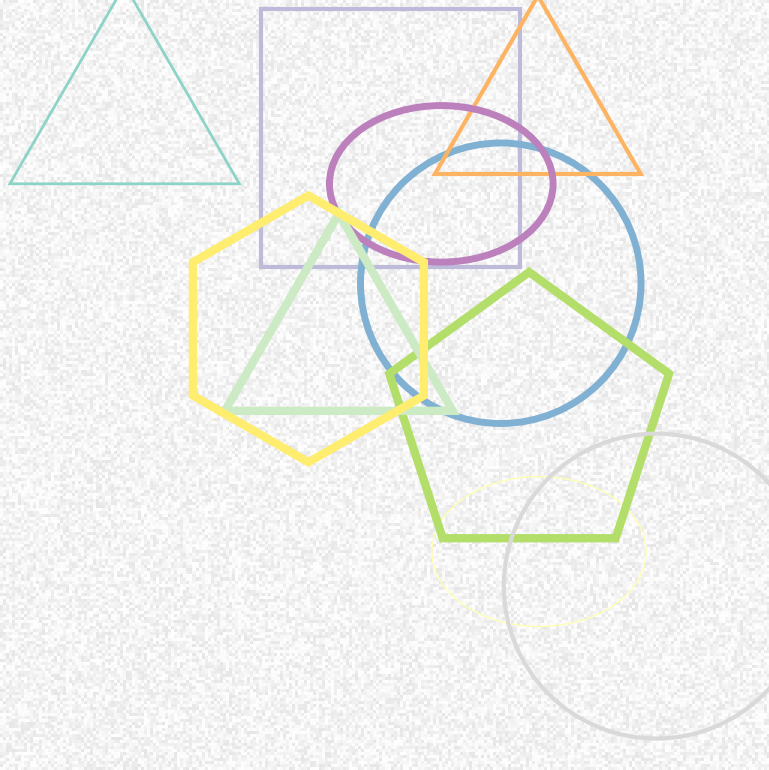[{"shape": "triangle", "thickness": 1, "radius": 0.86, "center": [0.162, 0.847]}, {"shape": "oval", "thickness": 0.5, "radius": 0.7, "center": [0.7, 0.284]}, {"shape": "square", "thickness": 1.5, "radius": 0.84, "center": [0.507, 0.821]}, {"shape": "circle", "thickness": 2.5, "radius": 0.91, "center": [0.65, 0.632]}, {"shape": "triangle", "thickness": 1.5, "radius": 0.77, "center": [0.699, 0.851]}, {"shape": "pentagon", "thickness": 3, "radius": 0.96, "center": [0.687, 0.456]}, {"shape": "circle", "thickness": 1.5, "radius": 0.99, "center": [0.852, 0.239]}, {"shape": "oval", "thickness": 2.5, "radius": 0.73, "center": [0.573, 0.761]}, {"shape": "triangle", "thickness": 3, "radius": 0.85, "center": [0.44, 0.552]}, {"shape": "hexagon", "thickness": 3, "radius": 0.87, "center": [0.401, 0.573]}]